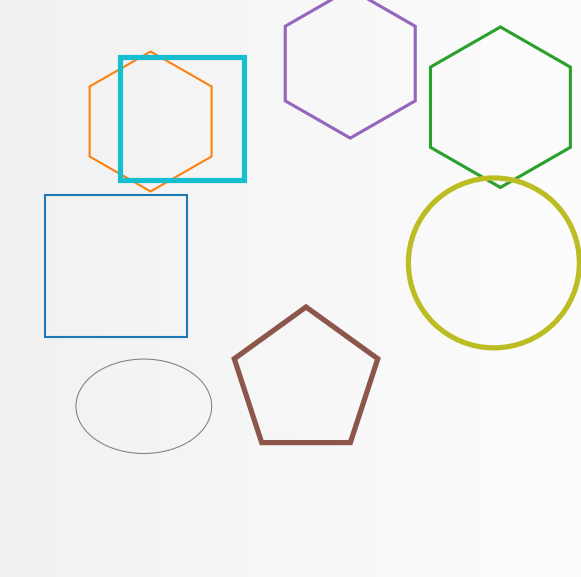[{"shape": "square", "thickness": 1, "radius": 0.61, "center": [0.2, 0.538]}, {"shape": "hexagon", "thickness": 1, "radius": 0.61, "center": [0.259, 0.789]}, {"shape": "hexagon", "thickness": 1.5, "radius": 0.69, "center": [0.861, 0.813]}, {"shape": "hexagon", "thickness": 1.5, "radius": 0.65, "center": [0.603, 0.889]}, {"shape": "pentagon", "thickness": 2.5, "radius": 0.65, "center": [0.527, 0.338]}, {"shape": "oval", "thickness": 0.5, "radius": 0.58, "center": [0.247, 0.296]}, {"shape": "circle", "thickness": 2.5, "radius": 0.74, "center": [0.85, 0.544]}, {"shape": "square", "thickness": 2.5, "radius": 0.53, "center": [0.313, 0.794]}]